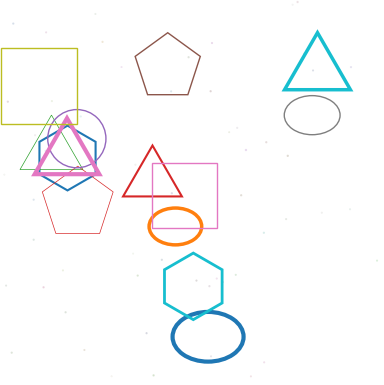[{"shape": "oval", "thickness": 3, "radius": 0.46, "center": [0.54, 0.125]}, {"shape": "hexagon", "thickness": 1.5, "radius": 0.42, "center": [0.175, 0.59]}, {"shape": "oval", "thickness": 2.5, "radius": 0.34, "center": [0.456, 0.412]}, {"shape": "triangle", "thickness": 0.5, "radius": 0.47, "center": [0.134, 0.607]}, {"shape": "pentagon", "thickness": 0.5, "radius": 0.48, "center": [0.202, 0.472]}, {"shape": "triangle", "thickness": 1.5, "radius": 0.44, "center": [0.396, 0.534]}, {"shape": "circle", "thickness": 1, "radius": 0.38, "center": [0.2, 0.64]}, {"shape": "pentagon", "thickness": 1, "radius": 0.44, "center": [0.436, 0.826]}, {"shape": "triangle", "thickness": 3, "radius": 0.48, "center": [0.174, 0.596]}, {"shape": "square", "thickness": 1, "radius": 0.42, "center": [0.48, 0.493]}, {"shape": "oval", "thickness": 1, "radius": 0.36, "center": [0.811, 0.701]}, {"shape": "square", "thickness": 1, "radius": 0.49, "center": [0.101, 0.776]}, {"shape": "hexagon", "thickness": 2, "radius": 0.43, "center": [0.502, 0.256]}, {"shape": "triangle", "thickness": 2.5, "radius": 0.49, "center": [0.825, 0.816]}]